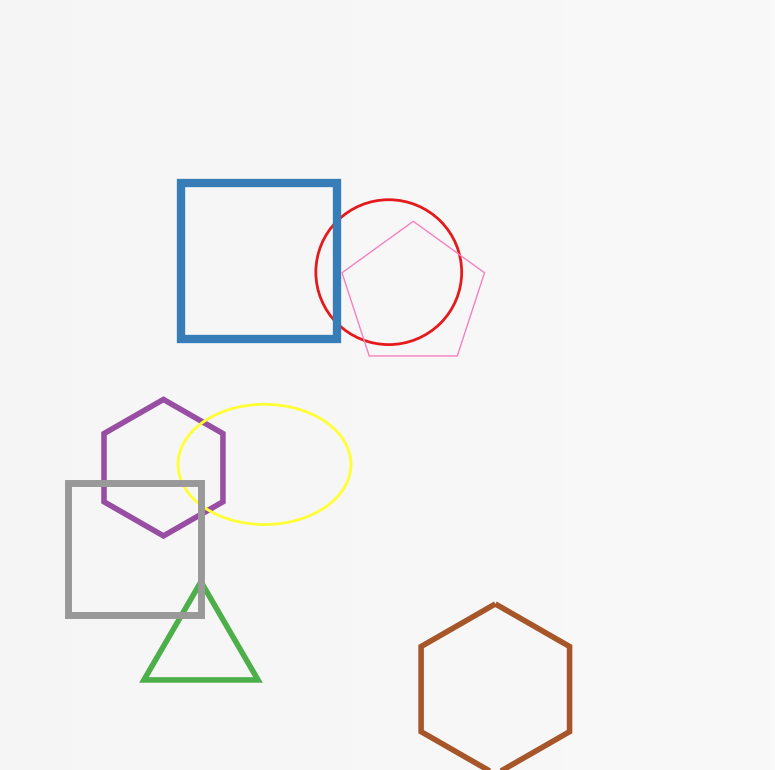[{"shape": "circle", "thickness": 1, "radius": 0.47, "center": [0.502, 0.647]}, {"shape": "square", "thickness": 3, "radius": 0.5, "center": [0.335, 0.661]}, {"shape": "triangle", "thickness": 2, "radius": 0.42, "center": [0.259, 0.159]}, {"shape": "hexagon", "thickness": 2, "radius": 0.44, "center": [0.211, 0.393]}, {"shape": "oval", "thickness": 1, "radius": 0.56, "center": [0.341, 0.397]}, {"shape": "hexagon", "thickness": 2, "radius": 0.55, "center": [0.639, 0.105]}, {"shape": "pentagon", "thickness": 0.5, "radius": 0.48, "center": [0.533, 0.616]}, {"shape": "square", "thickness": 2.5, "radius": 0.43, "center": [0.174, 0.287]}]